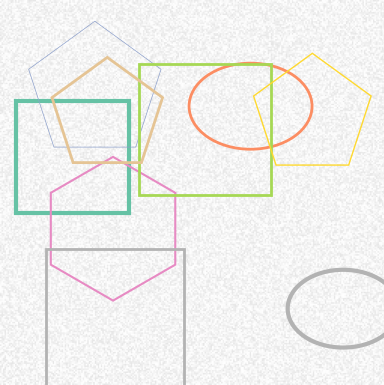[{"shape": "square", "thickness": 3, "radius": 0.73, "center": [0.188, 0.592]}, {"shape": "oval", "thickness": 2, "radius": 0.8, "center": [0.651, 0.724]}, {"shape": "pentagon", "thickness": 0.5, "radius": 0.9, "center": [0.246, 0.764]}, {"shape": "hexagon", "thickness": 1.5, "radius": 0.93, "center": [0.294, 0.406]}, {"shape": "square", "thickness": 2, "radius": 0.85, "center": [0.532, 0.664]}, {"shape": "pentagon", "thickness": 1, "radius": 0.8, "center": [0.811, 0.701]}, {"shape": "pentagon", "thickness": 2, "radius": 0.76, "center": [0.279, 0.7]}, {"shape": "square", "thickness": 2, "radius": 0.9, "center": [0.299, 0.175]}, {"shape": "oval", "thickness": 3, "radius": 0.72, "center": [0.891, 0.198]}]